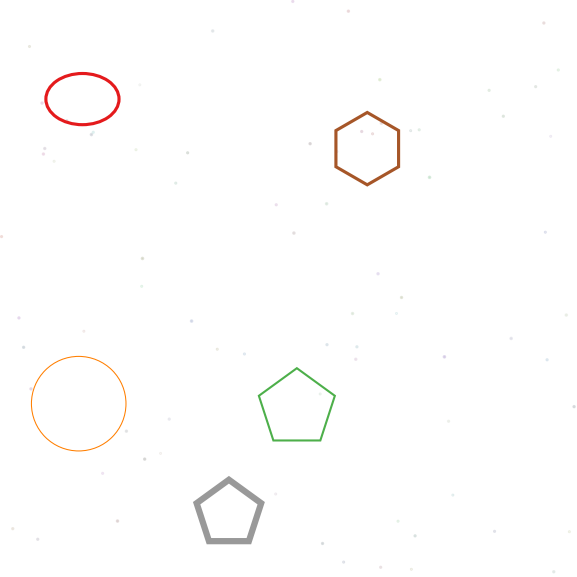[{"shape": "oval", "thickness": 1.5, "radius": 0.32, "center": [0.143, 0.828]}, {"shape": "pentagon", "thickness": 1, "radius": 0.35, "center": [0.514, 0.292]}, {"shape": "circle", "thickness": 0.5, "radius": 0.41, "center": [0.136, 0.3]}, {"shape": "hexagon", "thickness": 1.5, "radius": 0.31, "center": [0.636, 0.742]}, {"shape": "pentagon", "thickness": 3, "radius": 0.29, "center": [0.396, 0.11]}]